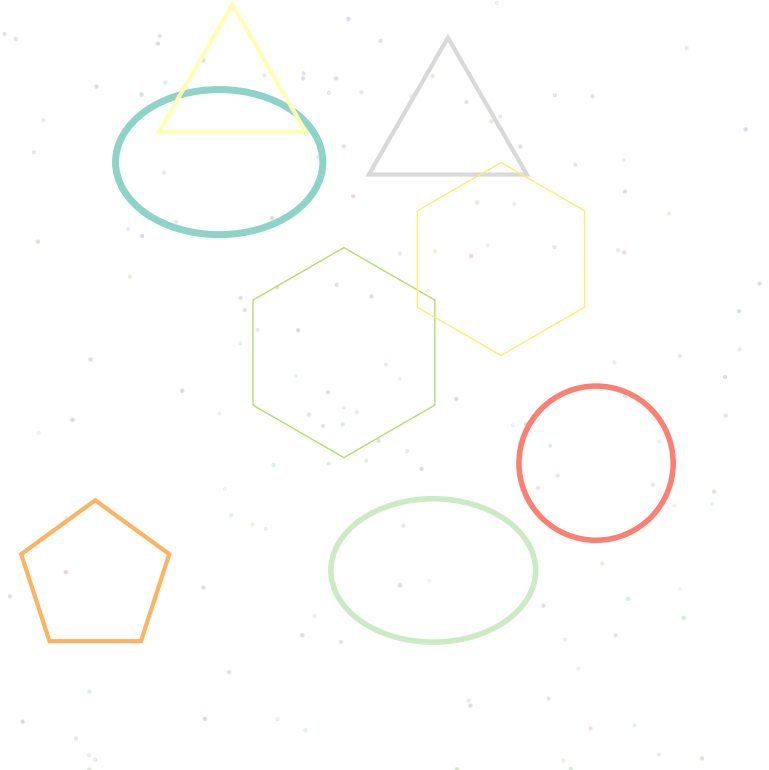[{"shape": "oval", "thickness": 2.5, "radius": 0.67, "center": [0.285, 0.789]}, {"shape": "triangle", "thickness": 1.5, "radius": 0.55, "center": [0.302, 0.884]}, {"shape": "circle", "thickness": 2, "radius": 0.5, "center": [0.774, 0.399]}, {"shape": "pentagon", "thickness": 1.5, "radius": 0.51, "center": [0.124, 0.249]}, {"shape": "hexagon", "thickness": 0.5, "radius": 0.68, "center": [0.447, 0.542]}, {"shape": "triangle", "thickness": 1.5, "radius": 0.59, "center": [0.582, 0.833]}, {"shape": "oval", "thickness": 2, "radius": 0.66, "center": [0.563, 0.259]}, {"shape": "hexagon", "thickness": 0.5, "radius": 0.63, "center": [0.651, 0.664]}]